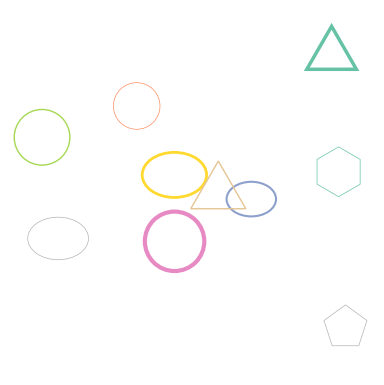[{"shape": "hexagon", "thickness": 0.5, "radius": 0.32, "center": [0.88, 0.554]}, {"shape": "triangle", "thickness": 2.5, "radius": 0.37, "center": [0.861, 0.857]}, {"shape": "circle", "thickness": 0.5, "radius": 0.3, "center": [0.355, 0.725]}, {"shape": "oval", "thickness": 1.5, "radius": 0.32, "center": [0.653, 0.483]}, {"shape": "circle", "thickness": 3, "radius": 0.39, "center": [0.453, 0.373]}, {"shape": "circle", "thickness": 1, "radius": 0.36, "center": [0.109, 0.643]}, {"shape": "oval", "thickness": 2, "radius": 0.42, "center": [0.453, 0.546]}, {"shape": "triangle", "thickness": 1, "radius": 0.41, "center": [0.567, 0.499]}, {"shape": "oval", "thickness": 0.5, "radius": 0.39, "center": [0.151, 0.381]}, {"shape": "pentagon", "thickness": 0.5, "radius": 0.29, "center": [0.897, 0.149]}]